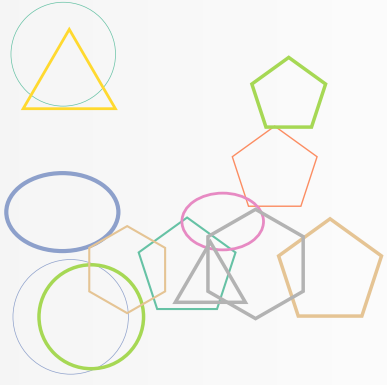[{"shape": "pentagon", "thickness": 1.5, "radius": 0.66, "center": [0.483, 0.304]}, {"shape": "circle", "thickness": 0.5, "radius": 0.67, "center": [0.163, 0.859]}, {"shape": "pentagon", "thickness": 1, "radius": 0.57, "center": [0.709, 0.557]}, {"shape": "oval", "thickness": 3, "radius": 0.72, "center": [0.161, 0.449]}, {"shape": "circle", "thickness": 0.5, "radius": 0.74, "center": [0.182, 0.177]}, {"shape": "oval", "thickness": 2, "radius": 0.53, "center": [0.575, 0.425]}, {"shape": "circle", "thickness": 2.5, "radius": 0.67, "center": [0.236, 0.177]}, {"shape": "pentagon", "thickness": 2.5, "radius": 0.5, "center": [0.745, 0.751]}, {"shape": "triangle", "thickness": 2, "radius": 0.69, "center": [0.179, 0.786]}, {"shape": "hexagon", "thickness": 1.5, "radius": 0.57, "center": [0.328, 0.3]}, {"shape": "pentagon", "thickness": 2.5, "radius": 0.7, "center": [0.852, 0.292]}, {"shape": "hexagon", "thickness": 2.5, "radius": 0.71, "center": [0.66, 0.314]}, {"shape": "triangle", "thickness": 2.5, "radius": 0.52, "center": [0.543, 0.267]}]